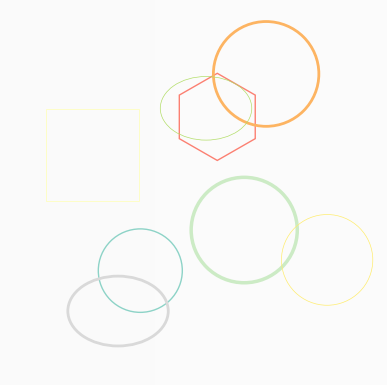[{"shape": "circle", "thickness": 1, "radius": 0.54, "center": [0.362, 0.297]}, {"shape": "square", "thickness": 0.5, "radius": 0.6, "center": [0.24, 0.597]}, {"shape": "hexagon", "thickness": 1, "radius": 0.57, "center": [0.561, 0.696]}, {"shape": "circle", "thickness": 2, "radius": 0.68, "center": [0.687, 0.808]}, {"shape": "oval", "thickness": 0.5, "radius": 0.59, "center": [0.532, 0.719]}, {"shape": "oval", "thickness": 2, "radius": 0.65, "center": [0.305, 0.192]}, {"shape": "circle", "thickness": 2.5, "radius": 0.68, "center": [0.63, 0.402]}, {"shape": "circle", "thickness": 0.5, "radius": 0.59, "center": [0.844, 0.325]}]